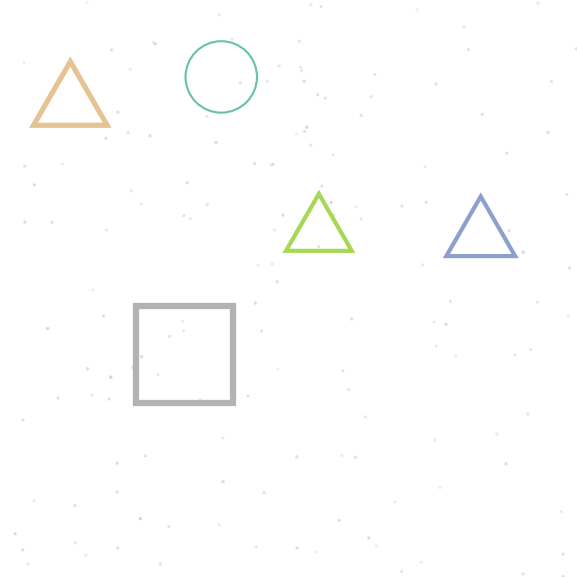[{"shape": "circle", "thickness": 1, "radius": 0.31, "center": [0.383, 0.866]}, {"shape": "triangle", "thickness": 2, "radius": 0.34, "center": [0.832, 0.59]}, {"shape": "triangle", "thickness": 2, "radius": 0.33, "center": [0.552, 0.598]}, {"shape": "triangle", "thickness": 2.5, "radius": 0.37, "center": [0.122, 0.819]}, {"shape": "square", "thickness": 3, "radius": 0.42, "center": [0.32, 0.386]}]